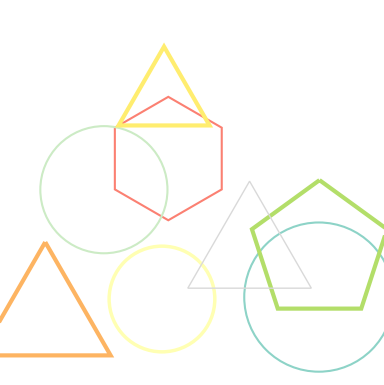[{"shape": "circle", "thickness": 1.5, "radius": 0.97, "center": [0.828, 0.228]}, {"shape": "circle", "thickness": 2.5, "radius": 0.69, "center": [0.421, 0.223]}, {"shape": "hexagon", "thickness": 1.5, "radius": 0.8, "center": [0.437, 0.588]}, {"shape": "triangle", "thickness": 3, "radius": 0.98, "center": [0.117, 0.175]}, {"shape": "pentagon", "thickness": 3, "radius": 0.92, "center": [0.83, 0.348]}, {"shape": "triangle", "thickness": 1, "radius": 0.93, "center": [0.648, 0.344]}, {"shape": "circle", "thickness": 1.5, "radius": 0.83, "center": [0.27, 0.507]}, {"shape": "triangle", "thickness": 3, "radius": 0.68, "center": [0.426, 0.742]}]